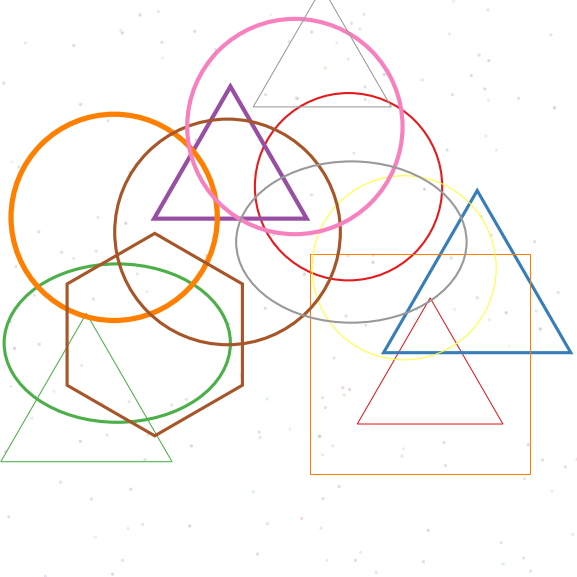[{"shape": "circle", "thickness": 1, "radius": 0.81, "center": [0.604, 0.676]}, {"shape": "triangle", "thickness": 0.5, "radius": 0.73, "center": [0.745, 0.338]}, {"shape": "triangle", "thickness": 1.5, "radius": 0.94, "center": [0.826, 0.482]}, {"shape": "triangle", "thickness": 0.5, "radius": 0.86, "center": [0.15, 0.285]}, {"shape": "oval", "thickness": 1.5, "radius": 0.98, "center": [0.203, 0.405]}, {"shape": "triangle", "thickness": 2, "radius": 0.76, "center": [0.399, 0.697]}, {"shape": "circle", "thickness": 2.5, "radius": 0.89, "center": [0.198, 0.623]}, {"shape": "square", "thickness": 0.5, "radius": 0.95, "center": [0.728, 0.369]}, {"shape": "circle", "thickness": 0.5, "radius": 0.8, "center": [0.7, 0.535]}, {"shape": "hexagon", "thickness": 1.5, "radius": 0.88, "center": [0.268, 0.42]}, {"shape": "circle", "thickness": 1.5, "radius": 0.98, "center": [0.394, 0.598]}, {"shape": "circle", "thickness": 2, "radius": 0.93, "center": [0.511, 0.78]}, {"shape": "oval", "thickness": 1, "radius": 1.0, "center": [0.608, 0.58]}, {"shape": "triangle", "thickness": 0.5, "radius": 0.69, "center": [0.558, 0.883]}]